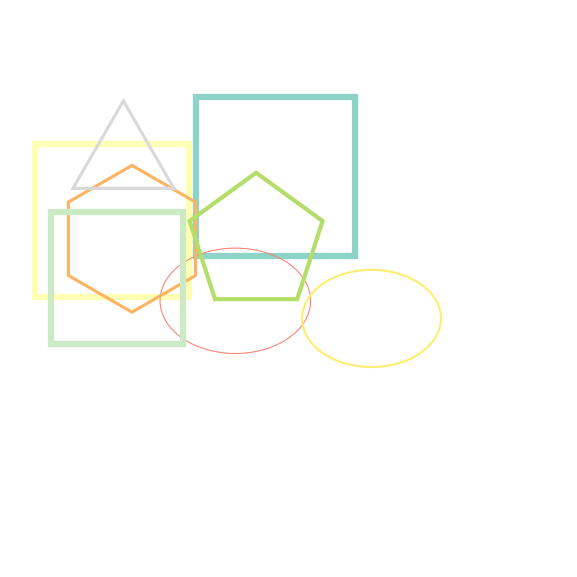[{"shape": "square", "thickness": 3, "radius": 0.69, "center": [0.478, 0.693]}, {"shape": "square", "thickness": 3, "radius": 0.66, "center": [0.194, 0.617]}, {"shape": "oval", "thickness": 0.5, "radius": 0.65, "center": [0.408, 0.478]}, {"shape": "hexagon", "thickness": 1.5, "radius": 0.64, "center": [0.229, 0.586]}, {"shape": "pentagon", "thickness": 2, "radius": 0.61, "center": [0.443, 0.579]}, {"shape": "triangle", "thickness": 1.5, "radius": 0.5, "center": [0.214, 0.723]}, {"shape": "square", "thickness": 3, "radius": 0.57, "center": [0.203, 0.518]}, {"shape": "oval", "thickness": 1, "radius": 0.6, "center": [0.643, 0.448]}]